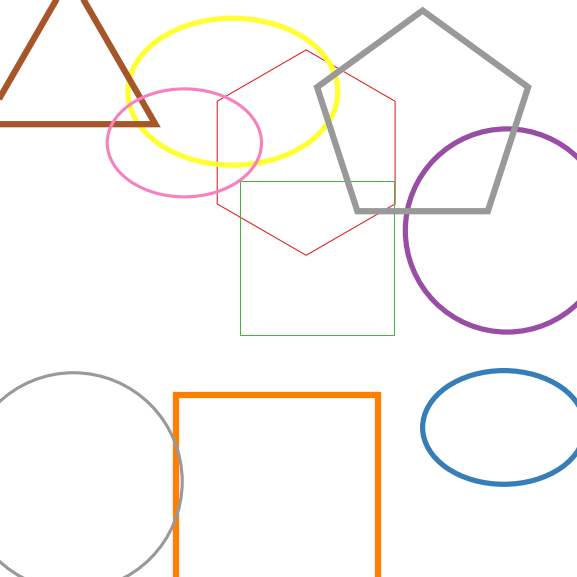[{"shape": "hexagon", "thickness": 0.5, "radius": 0.89, "center": [0.53, 0.735]}, {"shape": "oval", "thickness": 2.5, "radius": 0.7, "center": [0.872, 0.259]}, {"shape": "square", "thickness": 0.5, "radius": 0.67, "center": [0.549, 0.552]}, {"shape": "circle", "thickness": 2.5, "radius": 0.88, "center": [0.878, 0.6]}, {"shape": "square", "thickness": 3, "radius": 0.87, "center": [0.48, 0.141]}, {"shape": "oval", "thickness": 2.5, "radius": 0.91, "center": [0.403, 0.84]}, {"shape": "triangle", "thickness": 3, "radius": 0.85, "center": [0.121, 0.87]}, {"shape": "oval", "thickness": 1.5, "radius": 0.67, "center": [0.319, 0.752]}, {"shape": "circle", "thickness": 1.5, "radius": 0.94, "center": [0.127, 0.165]}, {"shape": "pentagon", "thickness": 3, "radius": 0.96, "center": [0.732, 0.789]}]